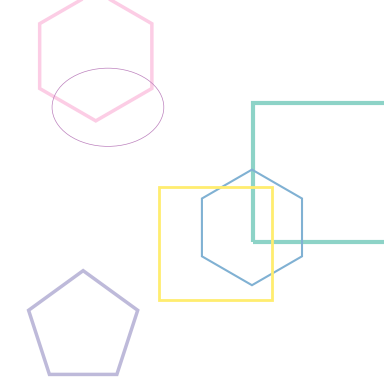[{"shape": "square", "thickness": 3, "radius": 0.9, "center": [0.836, 0.553]}, {"shape": "pentagon", "thickness": 2.5, "radius": 0.74, "center": [0.216, 0.148]}, {"shape": "hexagon", "thickness": 1.5, "radius": 0.75, "center": [0.654, 0.409]}, {"shape": "hexagon", "thickness": 2.5, "radius": 0.84, "center": [0.249, 0.854]}, {"shape": "oval", "thickness": 0.5, "radius": 0.73, "center": [0.28, 0.721]}, {"shape": "square", "thickness": 2, "radius": 0.73, "center": [0.559, 0.367]}]